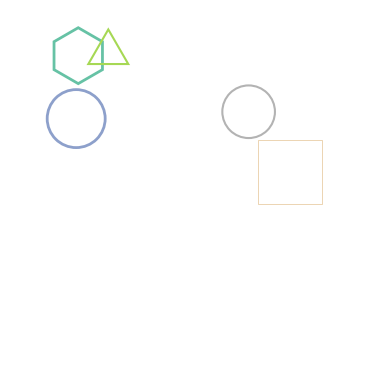[{"shape": "hexagon", "thickness": 2, "radius": 0.36, "center": [0.203, 0.855]}, {"shape": "circle", "thickness": 2, "radius": 0.38, "center": [0.198, 0.692]}, {"shape": "triangle", "thickness": 1.5, "radius": 0.3, "center": [0.281, 0.864]}, {"shape": "square", "thickness": 0.5, "radius": 0.41, "center": [0.754, 0.554]}, {"shape": "circle", "thickness": 1.5, "radius": 0.34, "center": [0.646, 0.71]}]